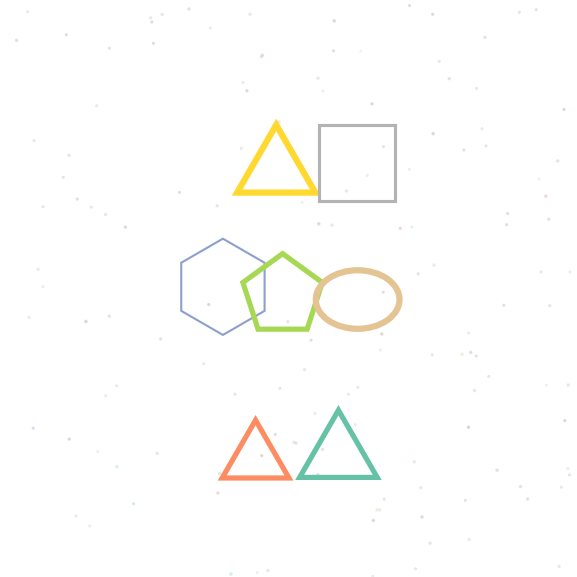[{"shape": "triangle", "thickness": 2.5, "radius": 0.39, "center": [0.586, 0.211]}, {"shape": "triangle", "thickness": 2.5, "radius": 0.33, "center": [0.443, 0.205]}, {"shape": "hexagon", "thickness": 1, "radius": 0.42, "center": [0.386, 0.502]}, {"shape": "pentagon", "thickness": 2.5, "radius": 0.36, "center": [0.489, 0.488]}, {"shape": "triangle", "thickness": 3, "radius": 0.39, "center": [0.478, 0.705]}, {"shape": "oval", "thickness": 3, "radius": 0.36, "center": [0.619, 0.48]}, {"shape": "square", "thickness": 1.5, "radius": 0.33, "center": [0.618, 0.718]}]